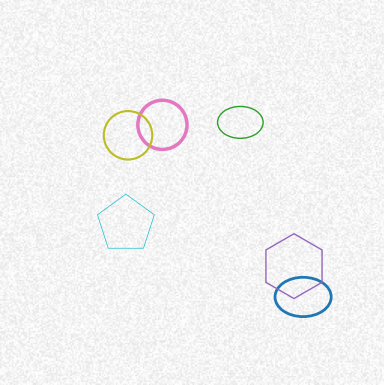[{"shape": "oval", "thickness": 2, "radius": 0.36, "center": [0.787, 0.229]}, {"shape": "oval", "thickness": 1, "radius": 0.3, "center": [0.624, 0.682]}, {"shape": "hexagon", "thickness": 1, "radius": 0.42, "center": [0.764, 0.309]}, {"shape": "circle", "thickness": 2.5, "radius": 0.32, "center": [0.422, 0.676]}, {"shape": "circle", "thickness": 1.5, "radius": 0.31, "center": [0.333, 0.649]}, {"shape": "pentagon", "thickness": 0.5, "radius": 0.39, "center": [0.327, 0.418]}]